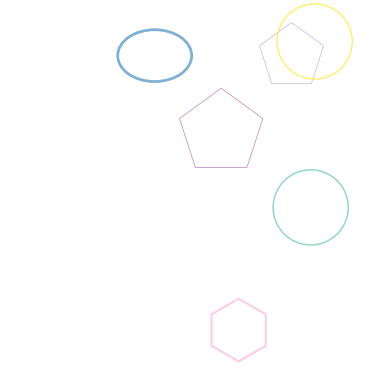[{"shape": "circle", "thickness": 1, "radius": 0.49, "center": [0.807, 0.461]}, {"shape": "pentagon", "thickness": 0.5, "radius": 0.44, "center": [0.757, 0.854]}, {"shape": "oval", "thickness": 2, "radius": 0.48, "center": [0.402, 0.856]}, {"shape": "hexagon", "thickness": 1.5, "radius": 0.41, "center": [0.62, 0.143]}, {"shape": "pentagon", "thickness": 0.5, "radius": 0.57, "center": [0.574, 0.657]}, {"shape": "circle", "thickness": 1, "radius": 0.49, "center": [0.817, 0.892]}]